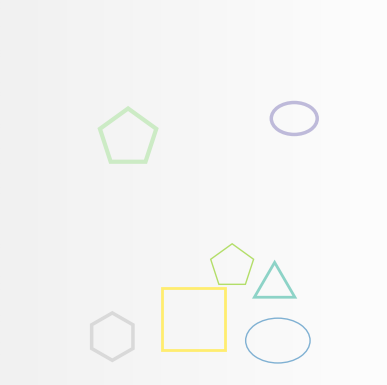[{"shape": "triangle", "thickness": 2, "radius": 0.3, "center": [0.709, 0.258]}, {"shape": "oval", "thickness": 2.5, "radius": 0.3, "center": [0.759, 0.692]}, {"shape": "oval", "thickness": 1, "radius": 0.42, "center": [0.717, 0.115]}, {"shape": "pentagon", "thickness": 1, "radius": 0.29, "center": [0.599, 0.309]}, {"shape": "hexagon", "thickness": 2.5, "radius": 0.31, "center": [0.29, 0.126]}, {"shape": "pentagon", "thickness": 3, "radius": 0.38, "center": [0.331, 0.642]}, {"shape": "square", "thickness": 2, "radius": 0.41, "center": [0.5, 0.172]}]